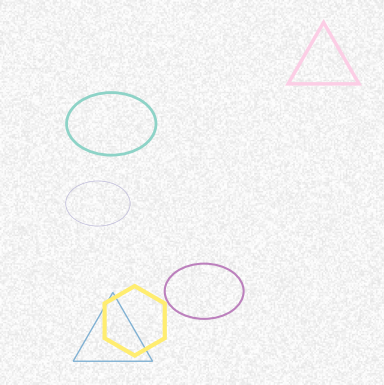[{"shape": "oval", "thickness": 2, "radius": 0.58, "center": [0.289, 0.678]}, {"shape": "oval", "thickness": 0.5, "radius": 0.42, "center": [0.254, 0.471]}, {"shape": "triangle", "thickness": 1, "radius": 0.6, "center": [0.293, 0.121]}, {"shape": "triangle", "thickness": 2.5, "radius": 0.53, "center": [0.84, 0.835]}, {"shape": "oval", "thickness": 1.5, "radius": 0.51, "center": [0.53, 0.244]}, {"shape": "hexagon", "thickness": 3, "radius": 0.45, "center": [0.35, 0.167]}]